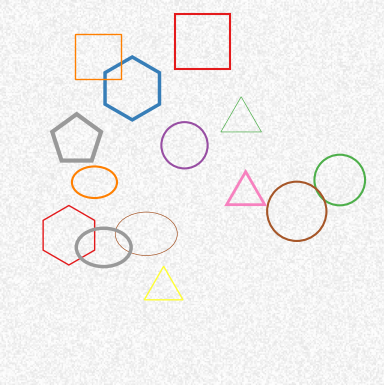[{"shape": "hexagon", "thickness": 1, "radius": 0.39, "center": [0.179, 0.389]}, {"shape": "square", "thickness": 1.5, "radius": 0.36, "center": [0.525, 0.893]}, {"shape": "hexagon", "thickness": 2.5, "radius": 0.41, "center": [0.344, 0.77]}, {"shape": "triangle", "thickness": 0.5, "radius": 0.3, "center": [0.626, 0.688]}, {"shape": "circle", "thickness": 1.5, "radius": 0.33, "center": [0.882, 0.532]}, {"shape": "circle", "thickness": 1.5, "radius": 0.3, "center": [0.479, 0.623]}, {"shape": "oval", "thickness": 1.5, "radius": 0.29, "center": [0.245, 0.527]}, {"shape": "square", "thickness": 1, "radius": 0.29, "center": [0.255, 0.854]}, {"shape": "triangle", "thickness": 1, "radius": 0.29, "center": [0.425, 0.25]}, {"shape": "circle", "thickness": 1.5, "radius": 0.39, "center": [0.771, 0.451]}, {"shape": "oval", "thickness": 0.5, "radius": 0.4, "center": [0.38, 0.393]}, {"shape": "triangle", "thickness": 2, "radius": 0.29, "center": [0.638, 0.497]}, {"shape": "pentagon", "thickness": 3, "radius": 0.33, "center": [0.199, 0.637]}, {"shape": "oval", "thickness": 2.5, "radius": 0.36, "center": [0.269, 0.357]}]